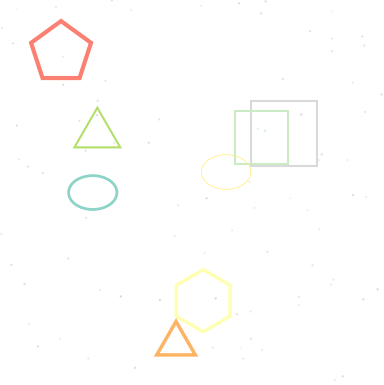[{"shape": "oval", "thickness": 2, "radius": 0.31, "center": [0.241, 0.5]}, {"shape": "hexagon", "thickness": 2.5, "radius": 0.4, "center": [0.528, 0.219]}, {"shape": "pentagon", "thickness": 3, "radius": 0.41, "center": [0.159, 0.863]}, {"shape": "triangle", "thickness": 2.5, "radius": 0.29, "center": [0.457, 0.107]}, {"shape": "triangle", "thickness": 1.5, "radius": 0.34, "center": [0.253, 0.651]}, {"shape": "square", "thickness": 1.5, "radius": 0.42, "center": [0.738, 0.653]}, {"shape": "square", "thickness": 1.5, "radius": 0.34, "center": [0.679, 0.643]}, {"shape": "oval", "thickness": 0.5, "radius": 0.32, "center": [0.587, 0.553]}]